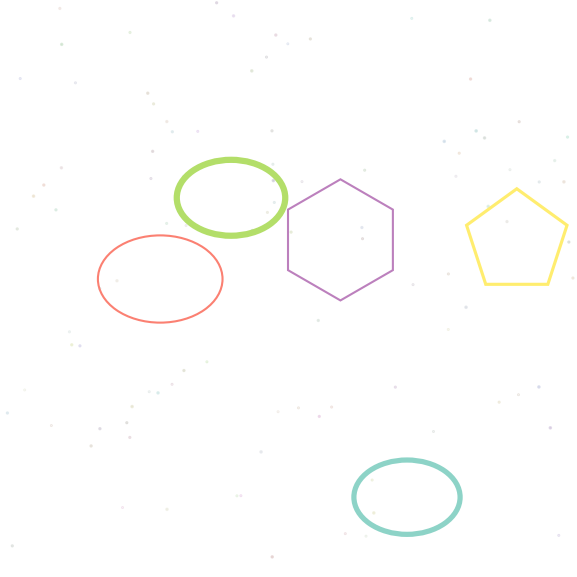[{"shape": "oval", "thickness": 2.5, "radius": 0.46, "center": [0.705, 0.138]}, {"shape": "oval", "thickness": 1, "radius": 0.54, "center": [0.277, 0.516]}, {"shape": "oval", "thickness": 3, "radius": 0.47, "center": [0.4, 0.657]}, {"shape": "hexagon", "thickness": 1, "radius": 0.52, "center": [0.59, 0.584]}, {"shape": "pentagon", "thickness": 1.5, "radius": 0.46, "center": [0.895, 0.581]}]